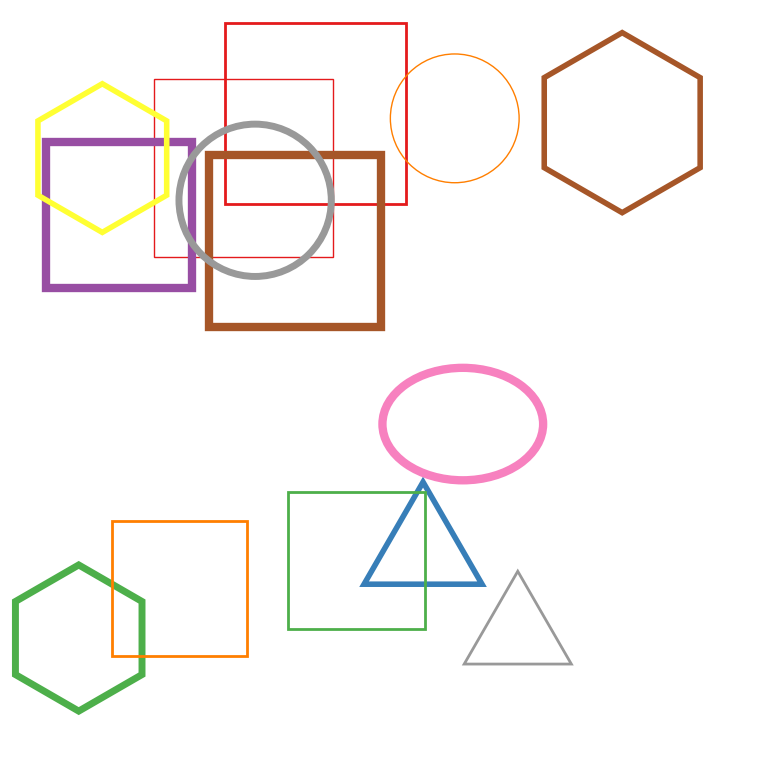[{"shape": "square", "thickness": 0.5, "radius": 0.58, "center": [0.316, 0.782]}, {"shape": "square", "thickness": 1, "radius": 0.59, "center": [0.41, 0.853]}, {"shape": "triangle", "thickness": 2, "radius": 0.44, "center": [0.549, 0.286]}, {"shape": "hexagon", "thickness": 2.5, "radius": 0.47, "center": [0.102, 0.171]}, {"shape": "square", "thickness": 1, "radius": 0.45, "center": [0.463, 0.273]}, {"shape": "square", "thickness": 3, "radius": 0.47, "center": [0.154, 0.72]}, {"shape": "circle", "thickness": 0.5, "radius": 0.42, "center": [0.591, 0.846]}, {"shape": "square", "thickness": 1, "radius": 0.44, "center": [0.233, 0.235]}, {"shape": "hexagon", "thickness": 2, "radius": 0.48, "center": [0.133, 0.795]}, {"shape": "hexagon", "thickness": 2, "radius": 0.58, "center": [0.808, 0.841]}, {"shape": "square", "thickness": 3, "radius": 0.56, "center": [0.383, 0.687]}, {"shape": "oval", "thickness": 3, "radius": 0.52, "center": [0.601, 0.449]}, {"shape": "triangle", "thickness": 1, "radius": 0.4, "center": [0.672, 0.178]}, {"shape": "circle", "thickness": 2.5, "radius": 0.49, "center": [0.331, 0.74]}]